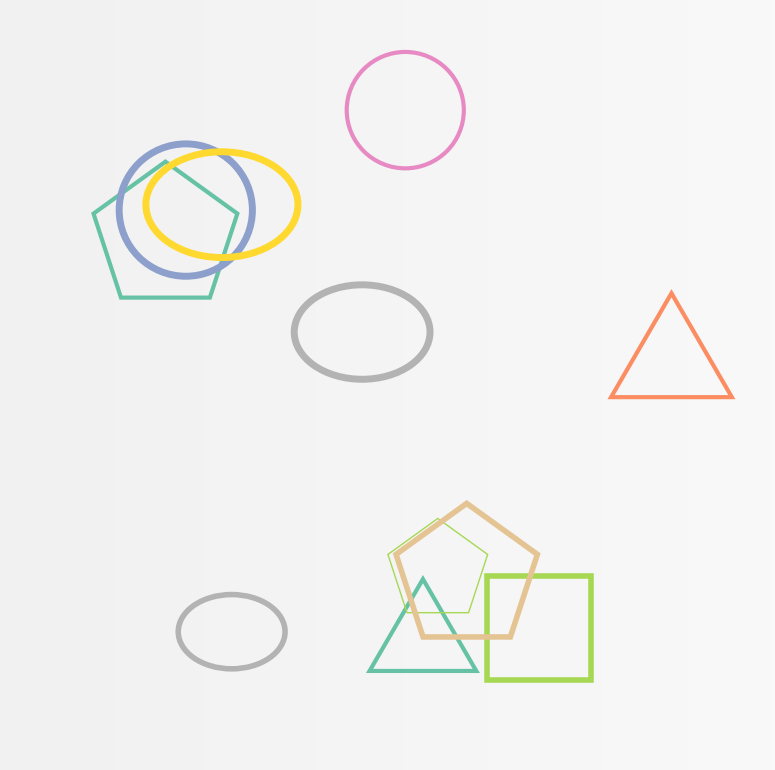[{"shape": "pentagon", "thickness": 1.5, "radius": 0.49, "center": [0.213, 0.692]}, {"shape": "triangle", "thickness": 1.5, "radius": 0.4, "center": [0.546, 0.168]}, {"shape": "triangle", "thickness": 1.5, "radius": 0.45, "center": [0.866, 0.529]}, {"shape": "circle", "thickness": 2.5, "radius": 0.43, "center": [0.24, 0.727]}, {"shape": "circle", "thickness": 1.5, "radius": 0.38, "center": [0.523, 0.857]}, {"shape": "square", "thickness": 2, "radius": 0.34, "center": [0.695, 0.184]}, {"shape": "pentagon", "thickness": 0.5, "radius": 0.34, "center": [0.565, 0.259]}, {"shape": "oval", "thickness": 2.5, "radius": 0.49, "center": [0.286, 0.734]}, {"shape": "pentagon", "thickness": 2, "radius": 0.48, "center": [0.602, 0.25]}, {"shape": "oval", "thickness": 2, "radius": 0.34, "center": [0.299, 0.18]}, {"shape": "oval", "thickness": 2.5, "radius": 0.44, "center": [0.467, 0.569]}]